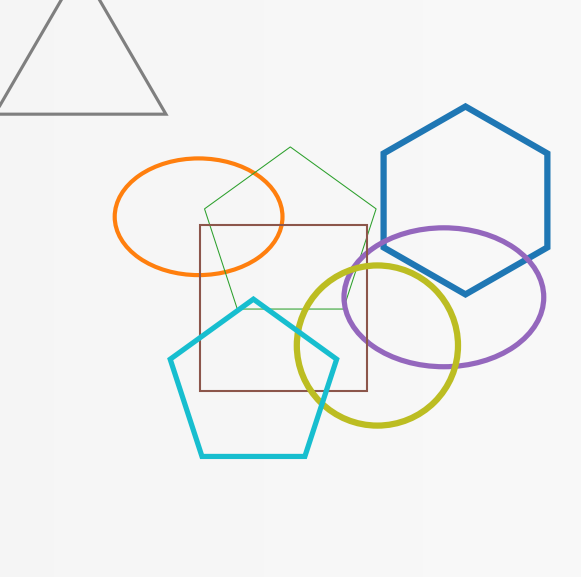[{"shape": "hexagon", "thickness": 3, "radius": 0.81, "center": [0.801, 0.652]}, {"shape": "oval", "thickness": 2, "radius": 0.72, "center": [0.342, 0.624]}, {"shape": "pentagon", "thickness": 0.5, "radius": 0.78, "center": [0.499, 0.59]}, {"shape": "oval", "thickness": 2.5, "radius": 0.86, "center": [0.764, 0.484]}, {"shape": "square", "thickness": 1, "radius": 0.72, "center": [0.488, 0.466]}, {"shape": "triangle", "thickness": 1.5, "radius": 0.85, "center": [0.138, 0.886]}, {"shape": "circle", "thickness": 3, "radius": 0.69, "center": [0.649, 0.401]}, {"shape": "pentagon", "thickness": 2.5, "radius": 0.75, "center": [0.436, 0.331]}]